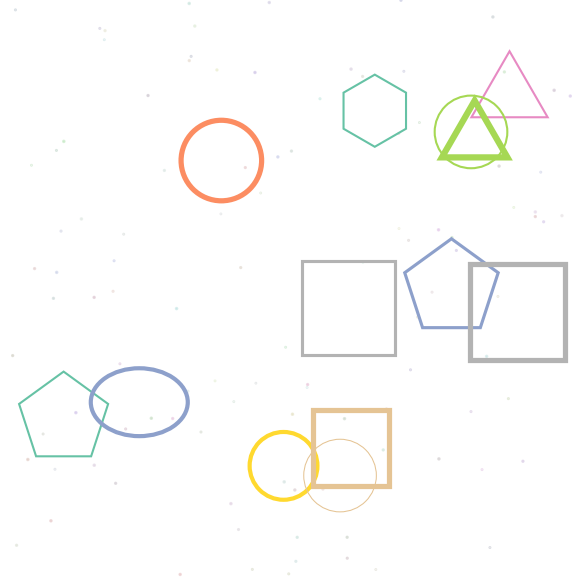[{"shape": "hexagon", "thickness": 1, "radius": 0.31, "center": [0.649, 0.807]}, {"shape": "pentagon", "thickness": 1, "radius": 0.41, "center": [0.11, 0.275]}, {"shape": "circle", "thickness": 2.5, "radius": 0.35, "center": [0.383, 0.721]}, {"shape": "oval", "thickness": 2, "radius": 0.42, "center": [0.241, 0.303]}, {"shape": "pentagon", "thickness": 1.5, "radius": 0.43, "center": [0.782, 0.501]}, {"shape": "triangle", "thickness": 1, "radius": 0.38, "center": [0.882, 0.834]}, {"shape": "circle", "thickness": 1, "radius": 0.31, "center": [0.816, 0.771]}, {"shape": "triangle", "thickness": 3, "radius": 0.33, "center": [0.822, 0.759]}, {"shape": "circle", "thickness": 2, "radius": 0.29, "center": [0.491, 0.192]}, {"shape": "square", "thickness": 2.5, "radius": 0.33, "center": [0.608, 0.224]}, {"shape": "circle", "thickness": 0.5, "radius": 0.31, "center": [0.589, 0.176]}, {"shape": "square", "thickness": 1.5, "radius": 0.41, "center": [0.603, 0.466]}, {"shape": "square", "thickness": 2.5, "radius": 0.41, "center": [0.896, 0.459]}]